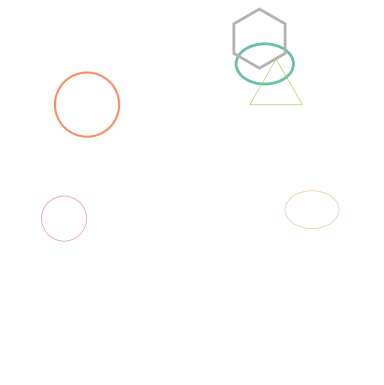[{"shape": "oval", "thickness": 2, "radius": 0.37, "center": [0.688, 0.834]}, {"shape": "circle", "thickness": 1.5, "radius": 0.42, "center": [0.226, 0.728]}, {"shape": "circle", "thickness": 0.5, "radius": 0.29, "center": [0.166, 0.432]}, {"shape": "triangle", "thickness": 0.5, "radius": 0.39, "center": [0.717, 0.767]}, {"shape": "oval", "thickness": 0.5, "radius": 0.35, "center": [0.811, 0.455]}, {"shape": "hexagon", "thickness": 2, "radius": 0.38, "center": [0.674, 0.9]}]